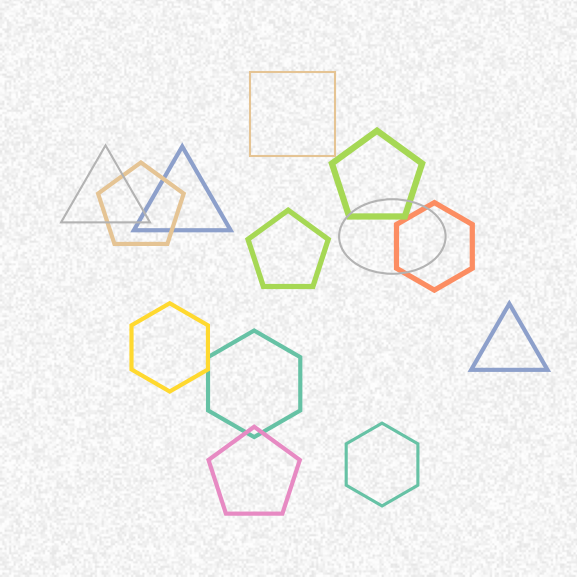[{"shape": "hexagon", "thickness": 1.5, "radius": 0.36, "center": [0.662, 0.195]}, {"shape": "hexagon", "thickness": 2, "radius": 0.46, "center": [0.44, 0.335]}, {"shape": "hexagon", "thickness": 2.5, "radius": 0.38, "center": [0.752, 0.573]}, {"shape": "triangle", "thickness": 2, "radius": 0.48, "center": [0.316, 0.649]}, {"shape": "triangle", "thickness": 2, "radius": 0.38, "center": [0.882, 0.397]}, {"shape": "pentagon", "thickness": 2, "radius": 0.42, "center": [0.44, 0.177]}, {"shape": "pentagon", "thickness": 2.5, "radius": 0.37, "center": [0.499, 0.562]}, {"shape": "pentagon", "thickness": 3, "radius": 0.41, "center": [0.653, 0.691]}, {"shape": "hexagon", "thickness": 2, "radius": 0.38, "center": [0.294, 0.398]}, {"shape": "pentagon", "thickness": 2, "radius": 0.39, "center": [0.244, 0.64]}, {"shape": "square", "thickness": 1, "radius": 0.37, "center": [0.506, 0.802]}, {"shape": "oval", "thickness": 1, "radius": 0.46, "center": [0.679, 0.59]}, {"shape": "triangle", "thickness": 1, "radius": 0.44, "center": [0.183, 0.659]}]